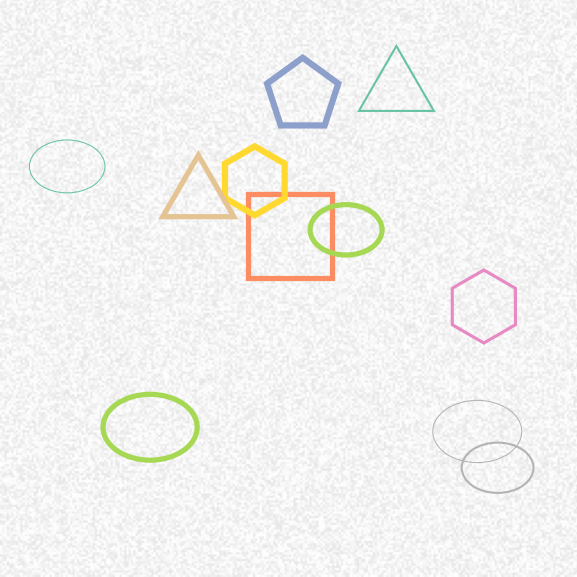[{"shape": "oval", "thickness": 0.5, "radius": 0.33, "center": [0.116, 0.711]}, {"shape": "triangle", "thickness": 1, "radius": 0.37, "center": [0.686, 0.845]}, {"shape": "square", "thickness": 2.5, "radius": 0.36, "center": [0.502, 0.59]}, {"shape": "pentagon", "thickness": 3, "radius": 0.32, "center": [0.524, 0.834]}, {"shape": "hexagon", "thickness": 1.5, "radius": 0.32, "center": [0.838, 0.468]}, {"shape": "oval", "thickness": 2.5, "radius": 0.41, "center": [0.26, 0.259]}, {"shape": "oval", "thickness": 2.5, "radius": 0.31, "center": [0.599, 0.601]}, {"shape": "hexagon", "thickness": 3, "radius": 0.3, "center": [0.441, 0.686]}, {"shape": "triangle", "thickness": 2.5, "radius": 0.36, "center": [0.343, 0.659]}, {"shape": "oval", "thickness": 1, "radius": 0.31, "center": [0.862, 0.189]}, {"shape": "oval", "thickness": 0.5, "radius": 0.39, "center": [0.826, 0.252]}]